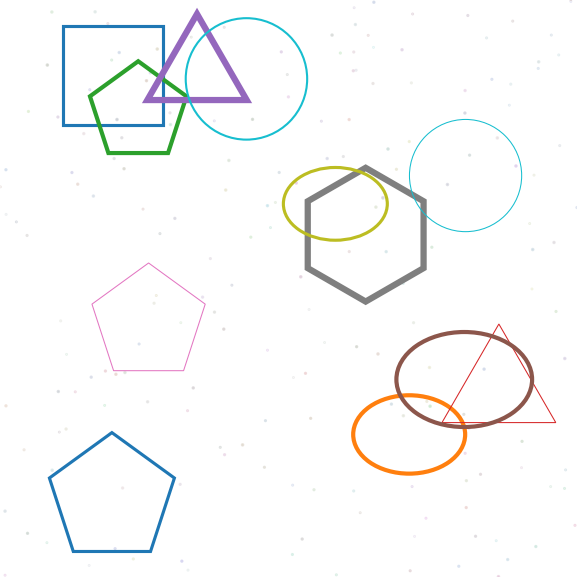[{"shape": "pentagon", "thickness": 1.5, "radius": 0.57, "center": [0.194, 0.136]}, {"shape": "square", "thickness": 1.5, "radius": 0.43, "center": [0.195, 0.868]}, {"shape": "oval", "thickness": 2, "radius": 0.48, "center": [0.709, 0.247]}, {"shape": "pentagon", "thickness": 2, "radius": 0.44, "center": [0.239, 0.805]}, {"shape": "triangle", "thickness": 0.5, "radius": 0.57, "center": [0.864, 0.324]}, {"shape": "triangle", "thickness": 3, "radius": 0.5, "center": [0.341, 0.876]}, {"shape": "oval", "thickness": 2, "radius": 0.59, "center": [0.804, 0.342]}, {"shape": "pentagon", "thickness": 0.5, "radius": 0.52, "center": [0.257, 0.441]}, {"shape": "hexagon", "thickness": 3, "radius": 0.58, "center": [0.633, 0.593]}, {"shape": "oval", "thickness": 1.5, "radius": 0.45, "center": [0.581, 0.646]}, {"shape": "circle", "thickness": 1, "radius": 0.53, "center": [0.427, 0.863]}, {"shape": "circle", "thickness": 0.5, "radius": 0.49, "center": [0.806, 0.695]}]